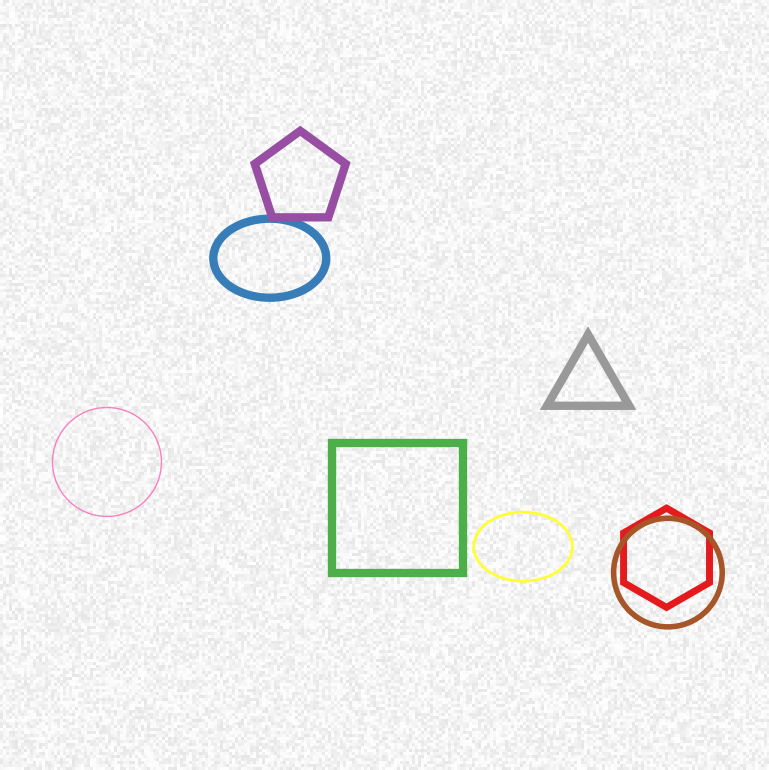[{"shape": "hexagon", "thickness": 2.5, "radius": 0.32, "center": [0.866, 0.276]}, {"shape": "oval", "thickness": 3, "radius": 0.37, "center": [0.35, 0.665]}, {"shape": "square", "thickness": 3, "radius": 0.42, "center": [0.516, 0.341]}, {"shape": "pentagon", "thickness": 3, "radius": 0.31, "center": [0.39, 0.768]}, {"shape": "oval", "thickness": 1, "radius": 0.32, "center": [0.679, 0.29]}, {"shape": "circle", "thickness": 2, "radius": 0.35, "center": [0.867, 0.256]}, {"shape": "circle", "thickness": 0.5, "radius": 0.35, "center": [0.139, 0.4]}, {"shape": "triangle", "thickness": 3, "radius": 0.31, "center": [0.764, 0.504]}]